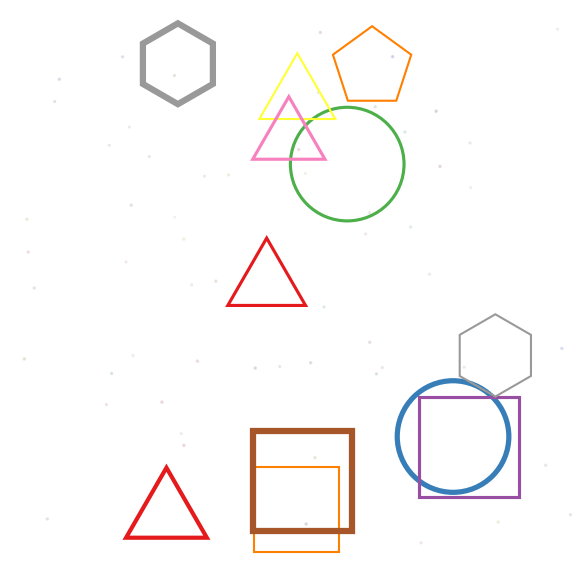[{"shape": "triangle", "thickness": 1.5, "radius": 0.39, "center": [0.462, 0.509]}, {"shape": "triangle", "thickness": 2, "radius": 0.4, "center": [0.288, 0.108]}, {"shape": "circle", "thickness": 2.5, "radius": 0.48, "center": [0.784, 0.243]}, {"shape": "circle", "thickness": 1.5, "radius": 0.49, "center": [0.601, 0.715]}, {"shape": "square", "thickness": 1.5, "radius": 0.44, "center": [0.812, 0.225]}, {"shape": "pentagon", "thickness": 1, "radius": 0.36, "center": [0.644, 0.882]}, {"shape": "square", "thickness": 1, "radius": 0.37, "center": [0.514, 0.117]}, {"shape": "triangle", "thickness": 1, "radius": 0.38, "center": [0.515, 0.831]}, {"shape": "square", "thickness": 3, "radius": 0.43, "center": [0.523, 0.166]}, {"shape": "triangle", "thickness": 1.5, "radius": 0.36, "center": [0.5, 0.76]}, {"shape": "hexagon", "thickness": 1, "radius": 0.36, "center": [0.858, 0.384]}, {"shape": "hexagon", "thickness": 3, "radius": 0.35, "center": [0.308, 0.889]}]